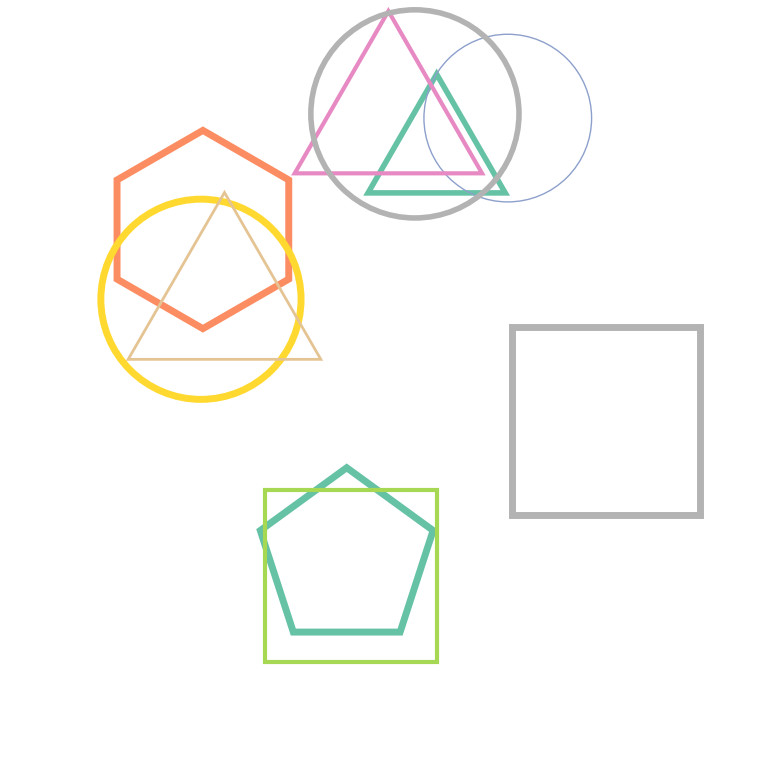[{"shape": "triangle", "thickness": 2, "radius": 0.51, "center": [0.567, 0.801]}, {"shape": "pentagon", "thickness": 2.5, "radius": 0.59, "center": [0.45, 0.275]}, {"shape": "hexagon", "thickness": 2.5, "radius": 0.64, "center": [0.264, 0.702]}, {"shape": "circle", "thickness": 0.5, "radius": 0.54, "center": [0.659, 0.847]}, {"shape": "triangle", "thickness": 1.5, "radius": 0.7, "center": [0.504, 0.845]}, {"shape": "square", "thickness": 1.5, "radius": 0.56, "center": [0.456, 0.252]}, {"shape": "circle", "thickness": 2.5, "radius": 0.65, "center": [0.261, 0.611]}, {"shape": "triangle", "thickness": 1, "radius": 0.72, "center": [0.292, 0.606]}, {"shape": "circle", "thickness": 2, "radius": 0.68, "center": [0.539, 0.852]}, {"shape": "square", "thickness": 2.5, "radius": 0.61, "center": [0.787, 0.453]}]